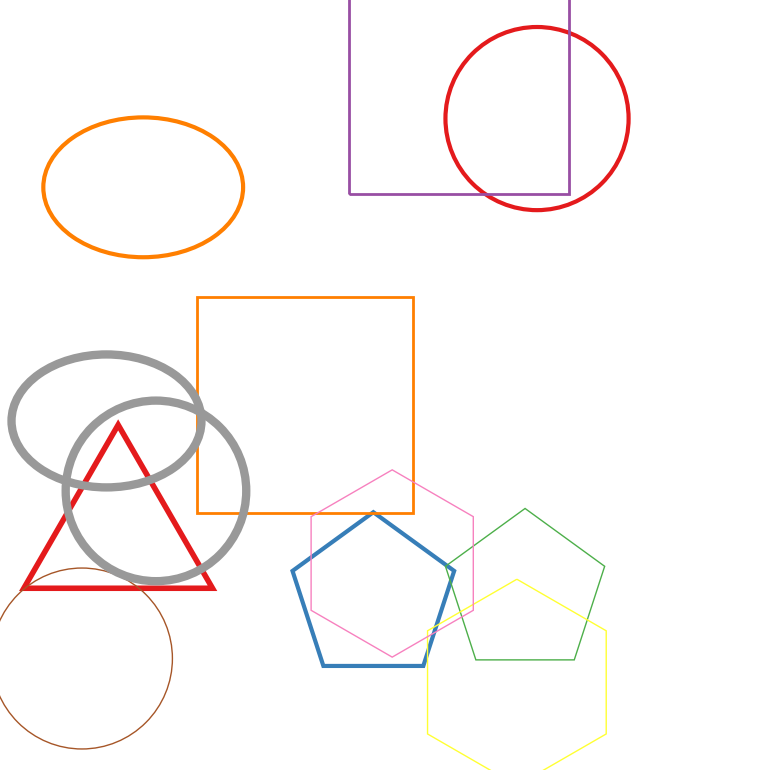[{"shape": "triangle", "thickness": 2, "radius": 0.71, "center": [0.153, 0.307]}, {"shape": "circle", "thickness": 1.5, "radius": 0.59, "center": [0.697, 0.846]}, {"shape": "pentagon", "thickness": 1.5, "radius": 0.55, "center": [0.485, 0.224]}, {"shape": "pentagon", "thickness": 0.5, "radius": 0.54, "center": [0.682, 0.231]}, {"shape": "square", "thickness": 1, "radius": 0.71, "center": [0.596, 0.89]}, {"shape": "square", "thickness": 1, "radius": 0.7, "center": [0.396, 0.474]}, {"shape": "oval", "thickness": 1.5, "radius": 0.65, "center": [0.186, 0.757]}, {"shape": "hexagon", "thickness": 0.5, "radius": 0.67, "center": [0.671, 0.114]}, {"shape": "circle", "thickness": 0.5, "radius": 0.59, "center": [0.106, 0.145]}, {"shape": "hexagon", "thickness": 0.5, "radius": 0.61, "center": [0.509, 0.268]}, {"shape": "oval", "thickness": 3, "radius": 0.62, "center": [0.138, 0.453]}, {"shape": "circle", "thickness": 3, "radius": 0.59, "center": [0.203, 0.362]}]